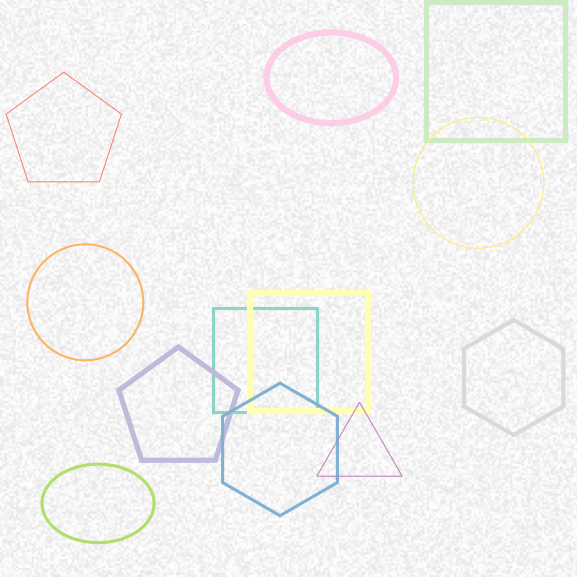[{"shape": "square", "thickness": 1.5, "radius": 0.45, "center": [0.459, 0.375]}, {"shape": "square", "thickness": 3, "radius": 0.51, "center": [0.535, 0.389]}, {"shape": "pentagon", "thickness": 2.5, "radius": 0.54, "center": [0.309, 0.29]}, {"shape": "pentagon", "thickness": 0.5, "radius": 0.52, "center": [0.11, 0.769]}, {"shape": "hexagon", "thickness": 1.5, "radius": 0.57, "center": [0.485, 0.221]}, {"shape": "circle", "thickness": 1, "radius": 0.5, "center": [0.148, 0.476]}, {"shape": "oval", "thickness": 1.5, "radius": 0.49, "center": [0.17, 0.127]}, {"shape": "oval", "thickness": 3, "radius": 0.56, "center": [0.574, 0.864]}, {"shape": "hexagon", "thickness": 2, "radius": 0.5, "center": [0.889, 0.345]}, {"shape": "triangle", "thickness": 0.5, "radius": 0.43, "center": [0.623, 0.217]}, {"shape": "square", "thickness": 2.5, "radius": 0.6, "center": [0.858, 0.876]}, {"shape": "circle", "thickness": 0.5, "radius": 0.57, "center": [0.828, 0.683]}]